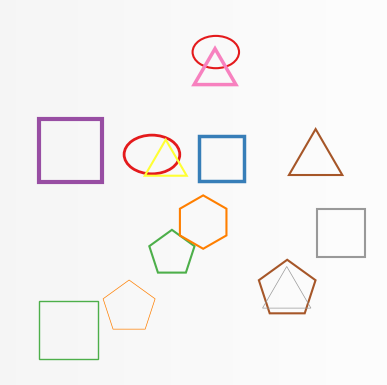[{"shape": "oval", "thickness": 2, "radius": 0.36, "center": [0.392, 0.599]}, {"shape": "oval", "thickness": 1.5, "radius": 0.3, "center": [0.557, 0.865]}, {"shape": "square", "thickness": 2.5, "radius": 0.29, "center": [0.572, 0.588]}, {"shape": "pentagon", "thickness": 1.5, "radius": 0.31, "center": [0.444, 0.342]}, {"shape": "square", "thickness": 1, "radius": 0.37, "center": [0.177, 0.143]}, {"shape": "square", "thickness": 3, "radius": 0.41, "center": [0.183, 0.608]}, {"shape": "hexagon", "thickness": 1.5, "radius": 0.35, "center": [0.524, 0.423]}, {"shape": "pentagon", "thickness": 0.5, "radius": 0.35, "center": [0.333, 0.202]}, {"shape": "triangle", "thickness": 1.5, "radius": 0.31, "center": [0.428, 0.575]}, {"shape": "triangle", "thickness": 1.5, "radius": 0.4, "center": [0.815, 0.585]}, {"shape": "pentagon", "thickness": 1.5, "radius": 0.38, "center": [0.741, 0.248]}, {"shape": "triangle", "thickness": 2.5, "radius": 0.31, "center": [0.555, 0.811]}, {"shape": "triangle", "thickness": 0.5, "radius": 0.36, "center": [0.74, 0.236]}, {"shape": "square", "thickness": 1.5, "radius": 0.31, "center": [0.881, 0.395]}]